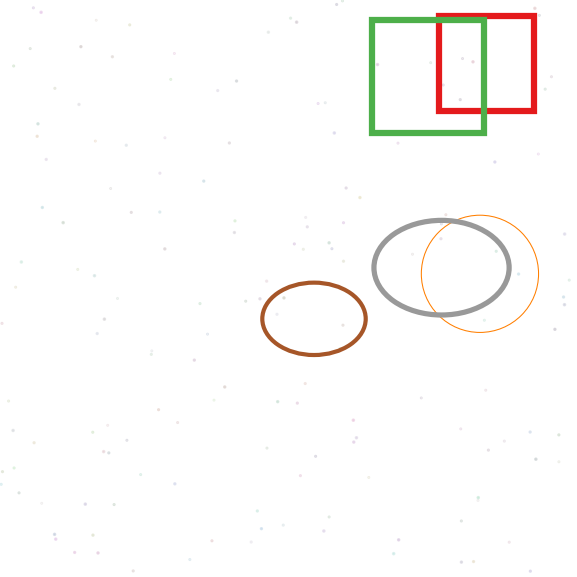[{"shape": "square", "thickness": 3, "radius": 0.41, "center": [0.842, 0.889]}, {"shape": "square", "thickness": 3, "radius": 0.49, "center": [0.741, 0.867]}, {"shape": "circle", "thickness": 0.5, "radius": 0.51, "center": [0.831, 0.525]}, {"shape": "oval", "thickness": 2, "radius": 0.45, "center": [0.544, 0.447]}, {"shape": "oval", "thickness": 2.5, "radius": 0.59, "center": [0.765, 0.536]}]